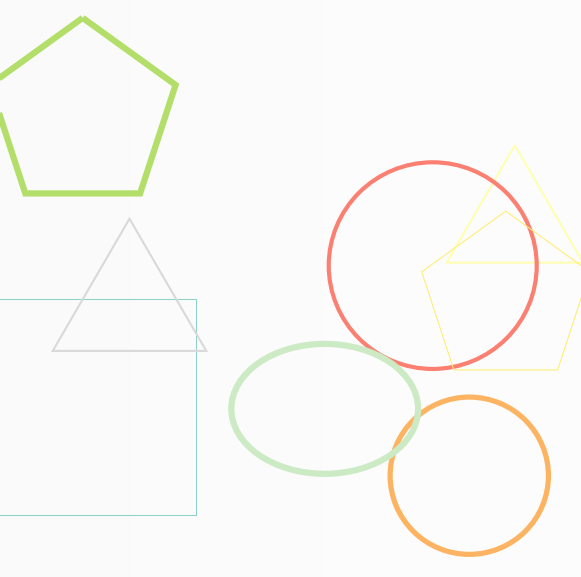[{"shape": "square", "thickness": 0.5, "radius": 0.93, "center": [0.151, 0.294]}, {"shape": "triangle", "thickness": 1, "radius": 0.68, "center": [0.886, 0.612]}, {"shape": "circle", "thickness": 2, "radius": 0.89, "center": [0.744, 0.539]}, {"shape": "circle", "thickness": 2.5, "radius": 0.68, "center": [0.807, 0.175]}, {"shape": "pentagon", "thickness": 3, "radius": 0.84, "center": [0.142, 0.8]}, {"shape": "triangle", "thickness": 1, "radius": 0.76, "center": [0.223, 0.468]}, {"shape": "oval", "thickness": 3, "radius": 0.8, "center": [0.559, 0.291]}, {"shape": "pentagon", "thickness": 0.5, "radius": 0.76, "center": [0.87, 0.482]}]